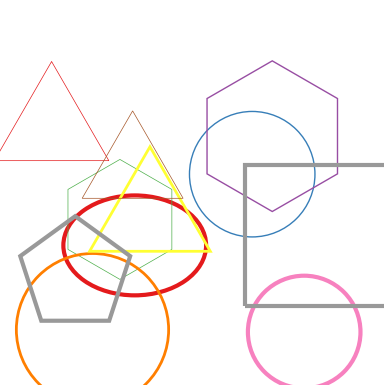[{"shape": "triangle", "thickness": 0.5, "radius": 0.86, "center": [0.134, 0.669]}, {"shape": "oval", "thickness": 3, "radius": 0.93, "center": [0.35, 0.363]}, {"shape": "circle", "thickness": 1, "radius": 0.81, "center": [0.655, 0.548]}, {"shape": "hexagon", "thickness": 0.5, "radius": 0.78, "center": [0.311, 0.43]}, {"shape": "hexagon", "thickness": 1, "radius": 0.98, "center": [0.707, 0.646]}, {"shape": "circle", "thickness": 2, "radius": 0.99, "center": [0.24, 0.144]}, {"shape": "triangle", "thickness": 2, "radius": 0.91, "center": [0.389, 0.438]}, {"shape": "triangle", "thickness": 0.5, "radius": 0.76, "center": [0.344, 0.561]}, {"shape": "circle", "thickness": 3, "radius": 0.73, "center": [0.79, 0.138]}, {"shape": "pentagon", "thickness": 3, "radius": 0.75, "center": [0.195, 0.288]}, {"shape": "square", "thickness": 3, "radius": 0.91, "center": [0.818, 0.389]}]